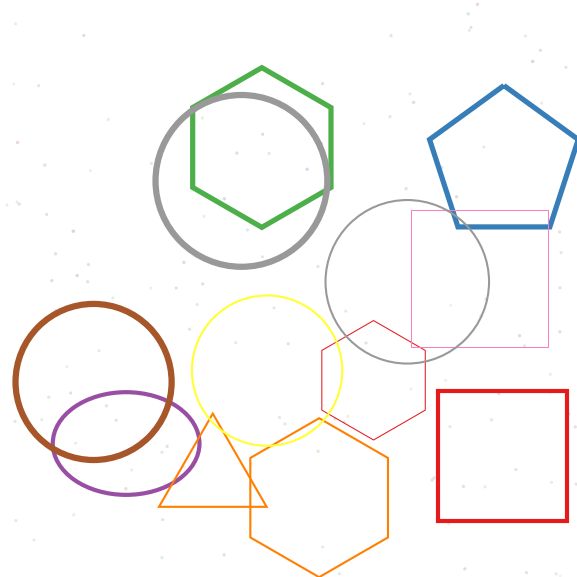[{"shape": "square", "thickness": 2, "radius": 0.56, "center": [0.87, 0.209]}, {"shape": "hexagon", "thickness": 0.5, "radius": 0.52, "center": [0.647, 0.341]}, {"shape": "pentagon", "thickness": 2.5, "radius": 0.68, "center": [0.873, 0.716]}, {"shape": "hexagon", "thickness": 2.5, "radius": 0.69, "center": [0.453, 0.744]}, {"shape": "oval", "thickness": 2, "radius": 0.64, "center": [0.218, 0.231]}, {"shape": "triangle", "thickness": 1, "radius": 0.54, "center": [0.368, 0.175]}, {"shape": "hexagon", "thickness": 1, "radius": 0.69, "center": [0.553, 0.137]}, {"shape": "circle", "thickness": 1, "radius": 0.65, "center": [0.462, 0.357]}, {"shape": "circle", "thickness": 3, "radius": 0.68, "center": [0.162, 0.338]}, {"shape": "square", "thickness": 0.5, "radius": 0.59, "center": [0.83, 0.517]}, {"shape": "circle", "thickness": 3, "radius": 0.74, "center": [0.418, 0.686]}, {"shape": "circle", "thickness": 1, "radius": 0.71, "center": [0.705, 0.511]}]